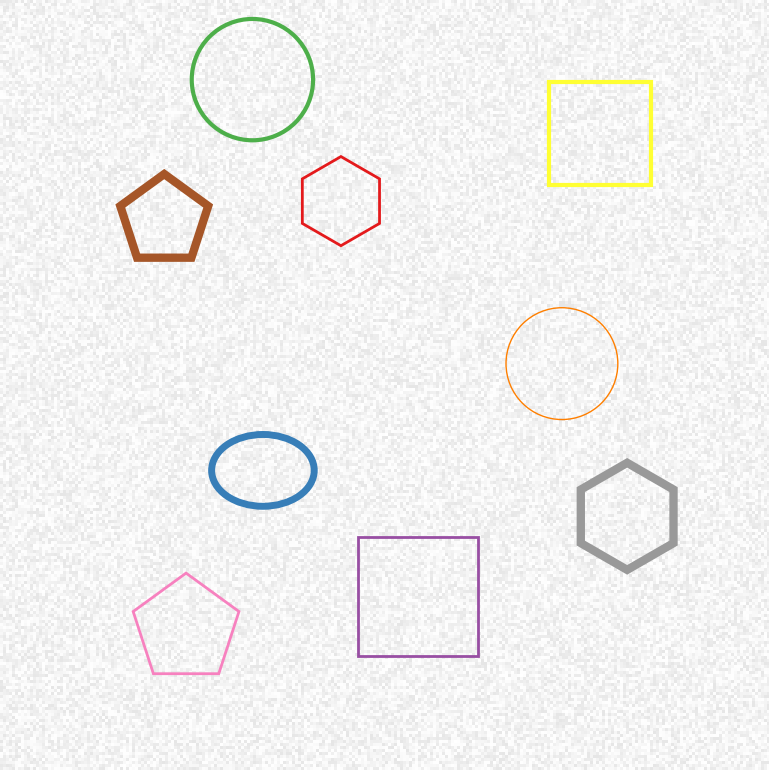[{"shape": "hexagon", "thickness": 1, "radius": 0.29, "center": [0.443, 0.739]}, {"shape": "oval", "thickness": 2.5, "radius": 0.33, "center": [0.341, 0.389]}, {"shape": "circle", "thickness": 1.5, "radius": 0.39, "center": [0.328, 0.897]}, {"shape": "square", "thickness": 1, "radius": 0.39, "center": [0.543, 0.225]}, {"shape": "circle", "thickness": 0.5, "radius": 0.36, "center": [0.73, 0.528]}, {"shape": "square", "thickness": 1.5, "radius": 0.33, "center": [0.779, 0.827]}, {"shape": "pentagon", "thickness": 3, "radius": 0.3, "center": [0.213, 0.714]}, {"shape": "pentagon", "thickness": 1, "radius": 0.36, "center": [0.242, 0.183]}, {"shape": "hexagon", "thickness": 3, "radius": 0.35, "center": [0.814, 0.329]}]